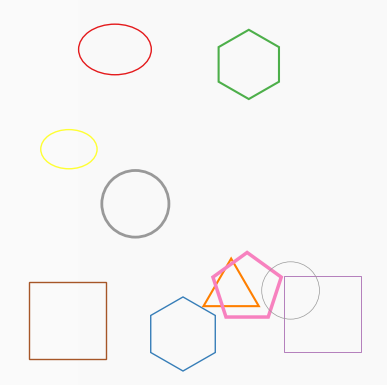[{"shape": "oval", "thickness": 1, "radius": 0.47, "center": [0.297, 0.872]}, {"shape": "hexagon", "thickness": 1, "radius": 0.48, "center": [0.472, 0.133]}, {"shape": "hexagon", "thickness": 1.5, "radius": 0.45, "center": [0.642, 0.833]}, {"shape": "square", "thickness": 0.5, "radius": 0.49, "center": [0.833, 0.185]}, {"shape": "triangle", "thickness": 1.5, "radius": 0.41, "center": [0.597, 0.246]}, {"shape": "oval", "thickness": 1, "radius": 0.36, "center": [0.178, 0.612]}, {"shape": "square", "thickness": 1, "radius": 0.5, "center": [0.174, 0.168]}, {"shape": "pentagon", "thickness": 2.5, "radius": 0.46, "center": [0.638, 0.252]}, {"shape": "circle", "thickness": 0.5, "radius": 0.37, "center": [0.75, 0.246]}, {"shape": "circle", "thickness": 2, "radius": 0.43, "center": [0.349, 0.471]}]